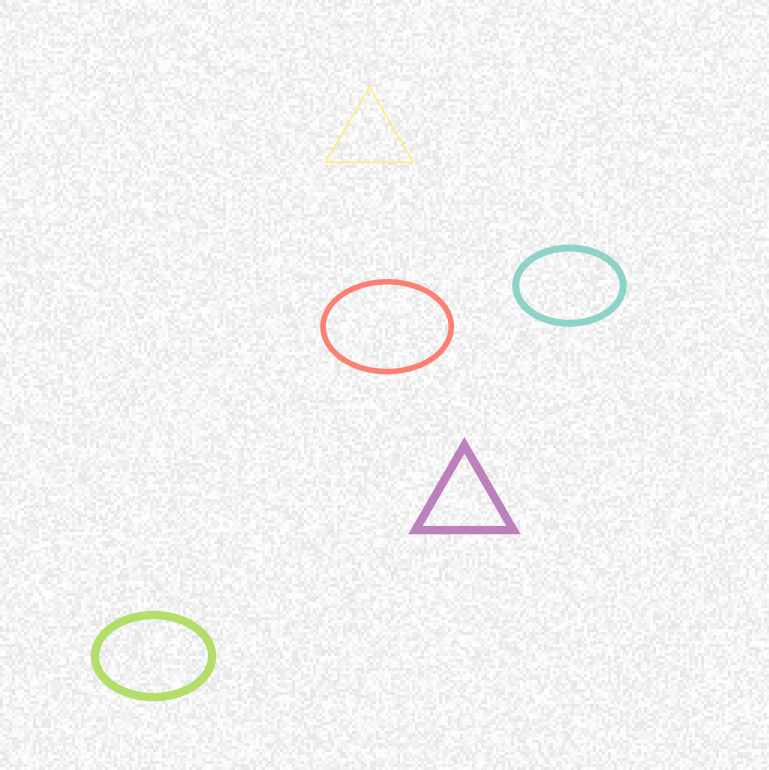[{"shape": "oval", "thickness": 2.5, "radius": 0.35, "center": [0.74, 0.629]}, {"shape": "oval", "thickness": 2, "radius": 0.42, "center": [0.503, 0.576]}, {"shape": "oval", "thickness": 3, "radius": 0.38, "center": [0.199, 0.148]}, {"shape": "triangle", "thickness": 3, "radius": 0.37, "center": [0.603, 0.348]}, {"shape": "triangle", "thickness": 0.5, "radius": 0.33, "center": [0.48, 0.822]}]